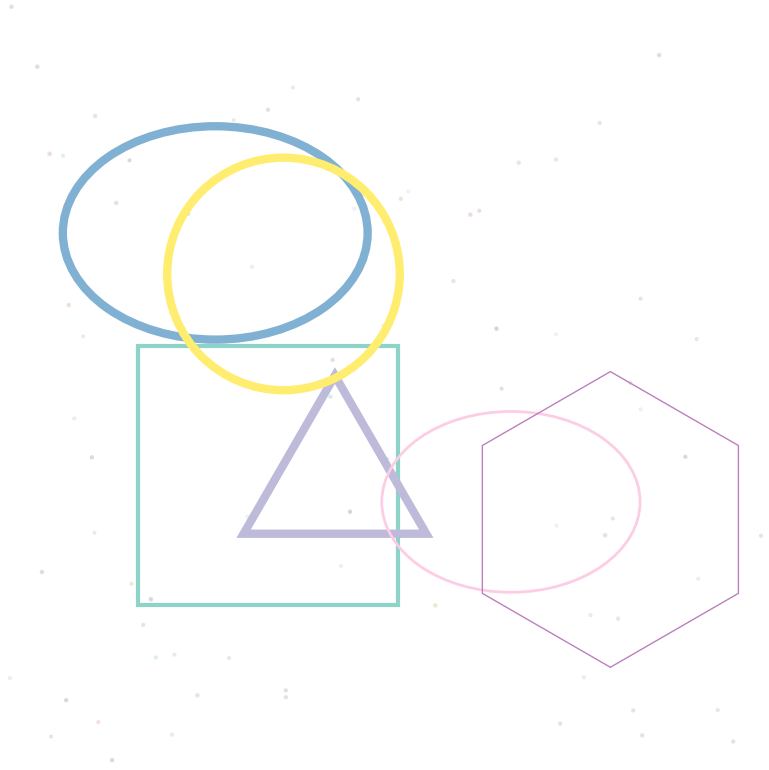[{"shape": "square", "thickness": 1.5, "radius": 0.84, "center": [0.348, 0.382]}, {"shape": "triangle", "thickness": 3, "radius": 0.68, "center": [0.435, 0.375]}, {"shape": "oval", "thickness": 3, "radius": 0.99, "center": [0.28, 0.698]}, {"shape": "oval", "thickness": 1, "radius": 0.84, "center": [0.664, 0.348]}, {"shape": "hexagon", "thickness": 0.5, "radius": 0.96, "center": [0.793, 0.325]}, {"shape": "circle", "thickness": 3, "radius": 0.76, "center": [0.368, 0.644]}]